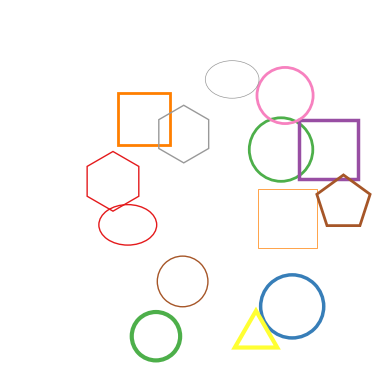[{"shape": "hexagon", "thickness": 1, "radius": 0.39, "center": [0.293, 0.529]}, {"shape": "oval", "thickness": 1, "radius": 0.38, "center": [0.332, 0.416]}, {"shape": "circle", "thickness": 2.5, "radius": 0.41, "center": [0.759, 0.204]}, {"shape": "circle", "thickness": 2, "radius": 0.41, "center": [0.73, 0.612]}, {"shape": "circle", "thickness": 3, "radius": 0.31, "center": [0.405, 0.127]}, {"shape": "square", "thickness": 2.5, "radius": 0.38, "center": [0.853, 0.611]}, {"shape": "square", "thickness": 0.5, "radius": 0.39, "center": [0.747, 0.432]}, {"shape": "square", "thickness": 2, "radius": 0.34, "center": [0.373, 0.691]}, {"shape": "triangle", "thickness": 3, "radius": 0.32, "center": [0.665, 0.129]}, {"shape": "pentagon", "thickness": 2, "radius": 0.36, "center": [0.892, 0.473]}, {"shape": "circle", "thickness": 1, "radius": 0.33, "center": [0.474, 0.269]}, {"shape": "circle", "thickness": 2, "radius": 0.36, "center": [0.74, 0.752]}, {"shape": "hexagon", "thickness": 1, "radius": 0.37, "center": [0.477, 0.652]}, {"shape": "oval", "thickness": 0.5, "radius": 0.35, "center": [0.603, 0.794]}]